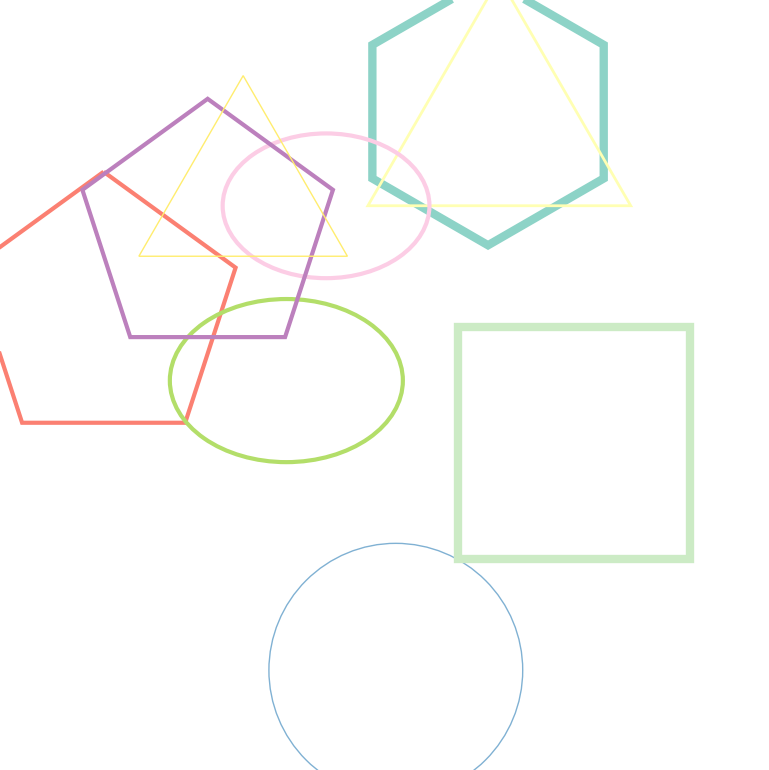[{"shape": "hexagon", "thickness": 3, "radius": 0.87, "center": [0.634, 0.855]}, {"shape": "triangle", "thickness": 1, "radius": 0.99, "center": [0.648, 0.831]}, {"shape": "pentagon", "thickness": 1.5, "radius": 0.9, "center": [0.135, 0.597]}, {"shape": "circle", "thickness": 0.5, "radius": 0.82, "center": [0.514, 0.13]}, {"shape": "oval", "thickness": 1.5, "radius": 0.76, "center": [0.372, 0.506]}, {"shape": "oval", "thickness": 1.5, "radius": 0.67, "center": [0.423, 0.733]}, {"shape": "pentagon", "thickness": 1.5, "radius": 0.86, "center": [0.27, 0.701]}, {"shape": "square", "thickness": 3, "radius": 0.75, "center": [0.745, 0.425]}, {"shape": "triangle", "thickness": 0.5, "radius": 0.78, "center": [0.316, 0.745]}]